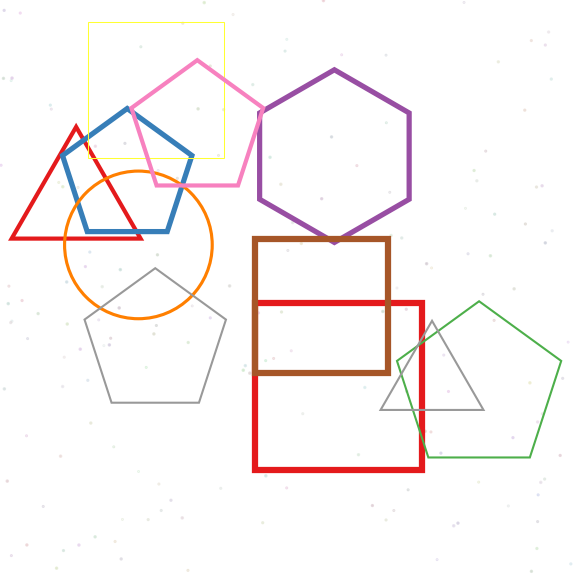[{"shape": "triangle", "thickness": 2, "radius": 0.64, "center": [0.132, 0.65]}, {"shape": "square", "thickness": 3, "radius": 0.72, "center": [0.586, 0.33]}, {"shape": "pentagon", "thickness": 2.5, "radius": 0.59, "center": [0.22, 0.693]}, {"shape": "pentagon", "thickness": 1, "radius": 0.75, "center": [0.83, 0.328]}, {"shape": "hexagon", "thickness": 2.5, "radius": 0.75, "center": [0.579, 0.729]}, {"shape": "circle", "thickness": 1.5, "radius": 0.64, "center": [0.24, 0.575]}, {"shape": "square", "thickness": 0.5, "radius": 0.59, "center": [0.271, 0.843]}, {"shape": "square", "thickness": 3, "radius": 0.58, "center": [0.557, 0.47]}, {"shape": "pentagon", "thickness": 2, "radius": 0.6, "center": [0.342, 0.775]}, {"shape": "triangle", "thickness": 1, "radius": 0.51, "center": [0.748, 0.341]}, {"shape": "pentagon", "thickness": 1, "radius": 0.64, "center": [0.269, 0.406]}]